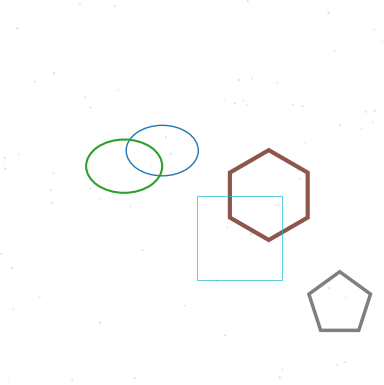[{"shape": "oval", "thickness": 1, "radius": 0.47, "center": [0.421, 0.609]}, {"shape": "oval", "thickness": 1.5, "radius": 0.49, "center": [0.323, 0.568]}, {"shape": "hexagon", "thickness": 3, "radius": 0.58, "center": [0.698, 0.493]}, {"shape": "pentagon", "thickness": 2.5, "radius": 0.42, "center": [0.882, 0.21]}, {"shape": "square", "thickness": 0.5, "radius": 0.55, "center": [0.622, 0.381]}]